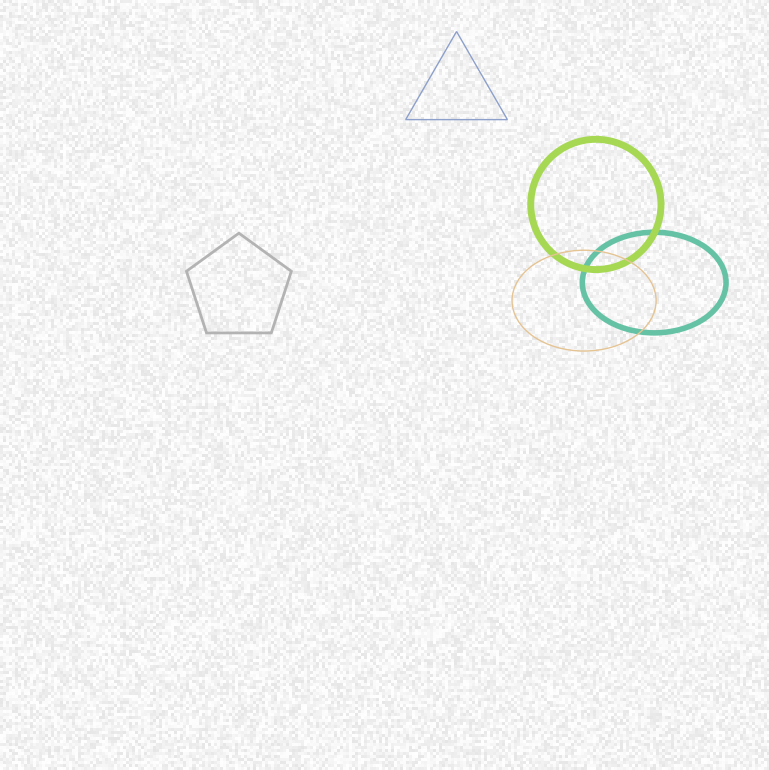[{"shape": "oval", "thickness": 2, "radius": 0.47, "center": [0.85, 0.633]}, {"shape": "triangle", "thickness": 0.5, "radius": 0.38, "center": [0.593, 0.883]}, {"shape": "circle", "thickness": 2.5, "radius": 0.42, "center": [0.774, 0.734]}, {"shape": "oval", "thickness": 0.5, "radius": 0.47, "center": [0.759, 0.61]}, {"shape": "pentagon", "thickness": 1, "radius": 0.36, "center": [0.31, 0.626]}]